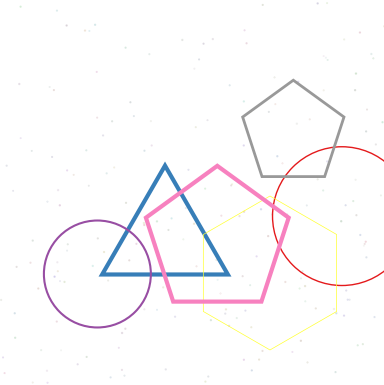[{"shape": "circle", "thickness": 1, "radius": 0.9, "center": [0.888, 0.439]}, {"shape": "triangle", "thickness": 3, "radius": 0.94, "center": [0.429, 0.381]}, {"shape": "circle", "thickness": 1.5, "radius": 0.69, "center": [0.253, 0.288]}, {"shape": "hexagon", "thickness": 0.5, "radius": 1.0, "center": [0.701, 0.291]}, {"shape": "pentagon", "thickness": 3, "radius": 0.97, "center": [0.564, 0.374]}, {"shape": "pentagon", "thickness": 2, "radius": 0.69, "center": [0.762, 0.653]}]